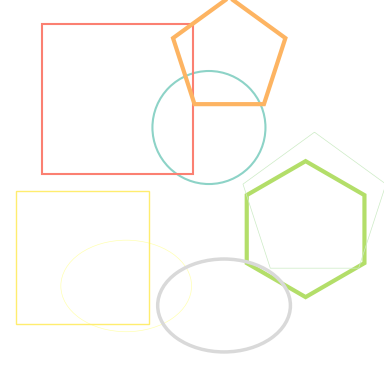[{"shape": "circle", "thickness": 1.5, "radius": 0.73, "center": [0.543, 0.669]}, {"shape": "oval", "thickness": 0.5, "radius": 0.85, "center": [0.328, 0.257]}, {"shape": "square", "thickness": 1.5, "radius": 0.98, "center": [0.305, 0.743]}, {"shape": "pentagon", "thickness": 3, "radius": 0.77, "center": [0.595, 0.854]}, {"shape": "hexagon", "thickness": 3, "radius": 0.88, "center": [0.794, 0.405]}, {"shape": "oval", "thickness": 2.5, "radius": 0.86, "center": [0.582, 0.207]}, {"shape": "pentagon", "thickness": 0.5, "radius": 0.98, "center": [0.817, 0.461]}, {"shape": "square", "thickness": 1, "radius": 0.86, "center": [0.213, 0.331]}]